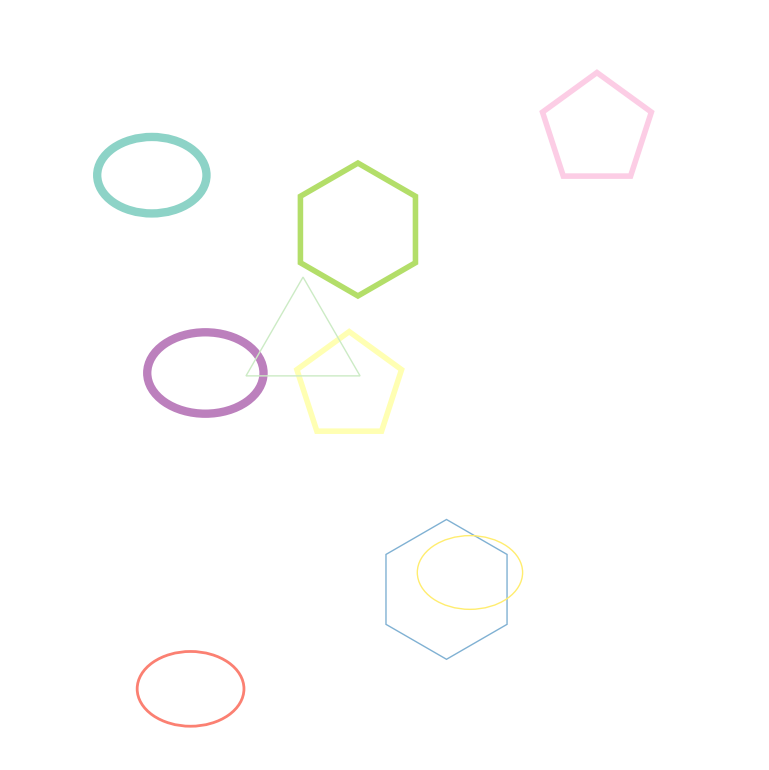[{"shape": "oval", "thickness": 3, "radius": 0.35, "center": [0.197, 0.772]}, {"shape": "pentagon", "thickness": 2, "radius": 0.36, "center": [0.454, 0.498]}, {"shape": "oval", "thickness": 1, "radius": 0.35, "center": [0.247, 0.105]}, {"shape": "hexagon", "thickness": 0.5, "radius": 0.45, "center": [0.58, 0.235]}, {"shape": "hexagon", "thickness": 2, "radius": 0.43, "center": [0.465, 0.702]}, {"shape": "pentagon", "thickness": 2, "radius": 0.37, "center": [0.775, 0.831]}, {"shape": "oval", "thickness": 3, "radius": 0.38, "center": [0.267, 0.516]}, {"shape": "triangle", "thickness": 0.5, "radius": 0.43, "center": [0.394, 0.555]}, {"shape": "oval", "thickness": 0.5, "radius": 0.34, "center": [0.61, 0.257]}]